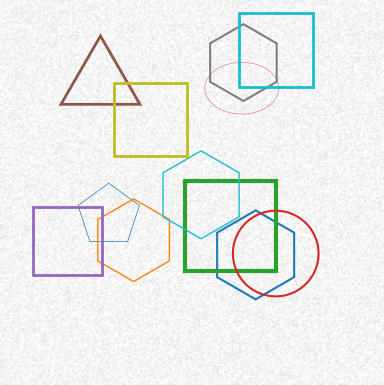[{"shape": "hexagon", "thickness": 1.5, "radius": 0.58, "center": [0.664, 0.338]}, {"shape": "pentagon", "thickness": 0.5, "radius": 0.42, "center": [0.282, 0.44]}, {"shape": "hexagon", "thickness": 1, "radius": 0.54, "center": [0.347, 0.376]}, {"shape": "square", "thickness": 3, "radius": 0.59, "center": [0.599, 0.412]}, {"shape": "circle", "thickness": 1.5, "radius": 0.56, "center": [0.716, 0.341]}, {"shape": "square", "thickness": 2, "radius": 0.45, "center": [0.174, 0.374]}, {"shape": "triangle", "thickness": 2, "radius": 0.59, "center": [0.261, 0.788]}, {"shape": "oval", "thickness": 0.5, "radius": 0.48, "center": [0.628, 0.771]}, {"shape": "hexagon", "thickness": 1.5, "radius": 0.5, "center": [0.632, 0.837]}, {"shape": "square", "thickness": 2, "radius": 0.47, "center": [0.39, 0.69]}, {"shape": "square", "thickness": 2, "radius": 0.48, "center": [0.718, 0.871]}, {"shape": "hexagon", "thickness": 1, "radius": 0.57, "center": [0.522, 0.494]}]